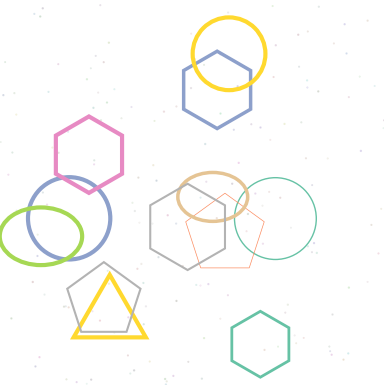[{"shape": "hexagon", "thickness": 2, "radius": 0.43, "center": [0.676, 0.106]}, {"shape": "circle", "thickness": 1, "radius": 0.53, "center": [0.715, 0.432]}, {"shape": "pentagon", "thickness": 0.5, "radius": 0.54, "center": [0.584, 0.391]}, {"shape": "circle", "thickness": 3, "radius": 0.53, "center": [0.18, 0.433]}, {"shape": "hexagon", "thickness": 2.5, "radius": 0.5, "center": [0.564, 0.767]}, {"shape": "hexagon", "thickness": 3, "radius": 0.5, "center": [0.231, 0.598]}, {"shape": "oval", "thickness": 3, "radius": 0.53, "center": [0.106, 0.386]}, {"shape": "triangle", "thickness": 3, "radius": 0.54, "center": [0.285, 0.178]}, {"shape": "circle", "thickness": 3, "radius": 0.47, "center": [0.595, 0.86]}, {"shape": "oval", "thickness": 2.5, "radius": 0.45, "center": [0.553, 0.489]}, {"shape": "pentagon", "thickness": 1.5, "radius": 0.5, "center": [0.27, 0.219]}, {"shape": "hexagon", "thickness": 1.5, "radius": 0.56, "center": [0.487, 0.411]}]